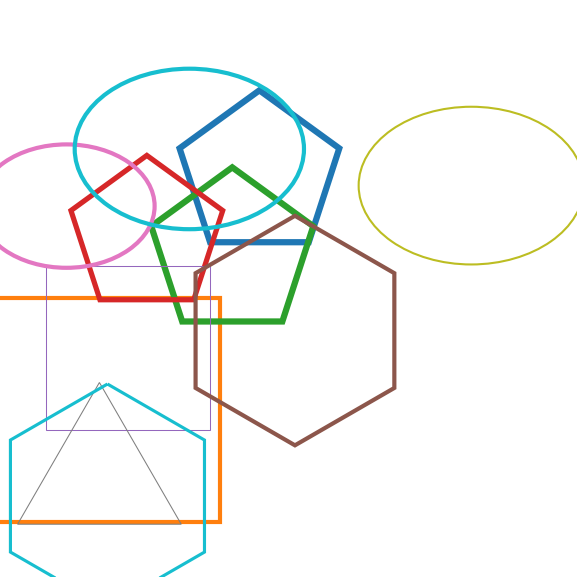[{"shape": "pentagon", "thickness": 3, "radius": 0.73, "center": [0.449, 0.697]}, {"shape": "square", "thickness": 2, "radius": 0.97, "center": [0.187, 0.29]}, {"shape": "pentagon", "thickness": 3, "radius": 0.74, "center": [0.402, 0.562]}, {"shape": "pentagon", "thickness": 2.5, "radius": 0.69, "center": [0.254, 0.592]}, {"shape": "square", "thickness": 0.5, "radius": 0.71, "center": [0.222, 0.397]}, {"shape": "hexagon", "thickness": 2, "radius": 0.99, "center": [0.511, 0.427]}, {"shape": "oval", "thickness": 2, "radius": 0.76, "center": [0.115, 0.642]}, {"shape": "triangle", "thickness": 0.5, "radius": 0.82, "center": [0.172, 0.173]}, {"shape": "oval", "thickness": 1, "radius": 0.98, "center": [0.816, 0.678]}, {"shape": "oval", "thickness": 2, "radius": 0.99, "center": [0.328, 0.741]}, {"shape": "hexagon", "thickness": 1.5, "radius": 0.97, "center": [0.186, 0.14]}]